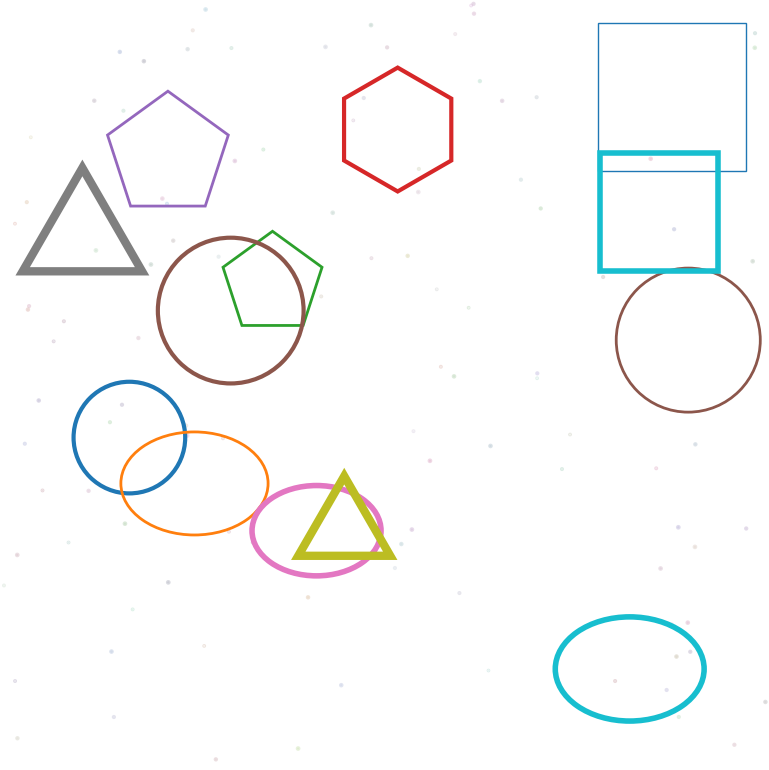[{"shape": "square", "thickness": 0.5, "radius": 0.48, "center": [0.873, 0.874]}, {"shape": "circle", "thickness": 1.5, "radius": 0.36, "center": [0.168, 0.432]}, {"shape": "oval", "thickness": 1, "radius": 0.48, "center": [0.253, 0.372]}, {"shape": "pentagon", "thickness": 1, "radius": 0.34, "center": [0.354, 0.632]}, {"shape": "hexagon", "thickness": 1.5, "radius": 0.4, "center": [0.516, 0.832]}, {"shape": "pentagon", "thickness": 1, "radius": 0.41, "center": [0.218, 0.799]}, {"shape": "circle", "thickness": 1, "radius": 0.47, "center": [0.894, 0.558]}, {"shape": "circle", "thickness": 1.5, "radius": 0.47, "center": [0.3, 0.597]}, {"shape": "oval", "thickness": 2, "radius": 0.42, "center": [0.411, 0.311]}, {"shape": "triangle", "thickness": 3, "radius": 0.45, "center": [0.107, 0.692]}, {"shape": "triangle", "thickness": 3, "radius": 0.34, "center": [0.447, 0.313]}, {"shape": "oval", "thickness": 2, "radius": 0.48, "center": [0.818, 0.131]}, {"shape": "square", "thickness": 2, "radius": 0.38, "center": [0.855, 0.725]}]